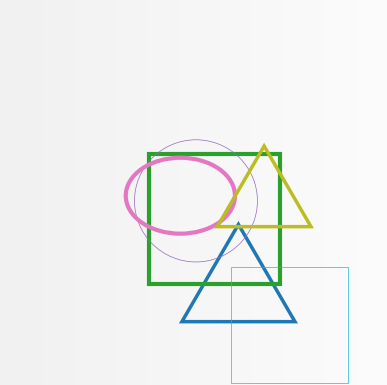[{"shape": "triangle", "thickness": 2.5, "radius": 0.84, "center": [0.615, 0.249]}, {"shape": "square", "thickness": 3, "radius": 0.85, "center": [0.554, 0.431]}, {"shape": "circle", "thickness": 0.5, "radius": 0.79, "center": [0.506, 0.478]}, {"shape": "oval", "thickness": 3, "radius": 0.7, "center": [0.465, 0.492]}, {"shape": "triangle", "thickness": 2.5, "radius": 0.7, "center": [0.682, 0.481]}, {"shape": "square", "thickness": 0.5, "radius": 0.75, "center": [0.748, 0.155]}]